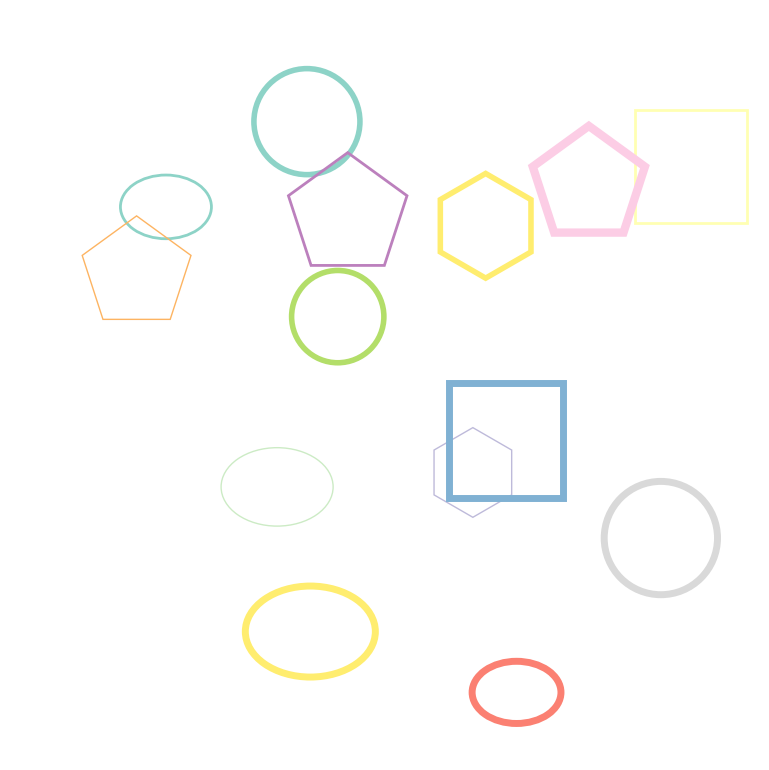[{"shape": "circle", "thickness": 2, "radius": 0.34, "center": [0.399, 0.842]}, {"shape": "oval", "thickness": 1, "radius": 0.3, "center": [0.215, 0.731]}, {"shape": "square", "thickness": 1, "radius": 0.37, "center": [0.898, 0.784]}, {"shape": "hexagon", "thickness": 0.5, "radius": 0.29, "center": [0.614, 0.386]}, {"shape": "oval", "thickness": 2.5, "radius": 0.29, "center": [0.671, 0.101]}, {"shape": "square", "thickness": 2.5, "radius": 0.37, "center": [0.657, 0.428]}, {"shape": "pentagon", "thickness": 0.5, "radius": 0.37, "center": [0.177, 0.645]}, {"shape": "circle", "thickness": 2, "radius": 0.3, "center": [0.439, 0.589]}, {"shape": "pentagon", "thickness": 3, "radius": 0.38, "center": [0.765, 0.76]}, {"shape": "circle", "thickness": 2.5, "radius": 0.37, "center": [0.858, 0.301]}, {"shape": "pentagon", "thickness": 1, "radius": 0.4, "center": [0.452, 0.721]}, {"shape": "oval", "thickness": 0.5, "radius": 0.36, "center": [0.36, 0.368]}, {"shape": "hexagon", "thickness": 2, "radius": 0.34, "center": [0.631, 0.707]}, {"shape": "oval", "thickness": 2.5, "radius": 0.42, "center": [0.403, 0.18]}]